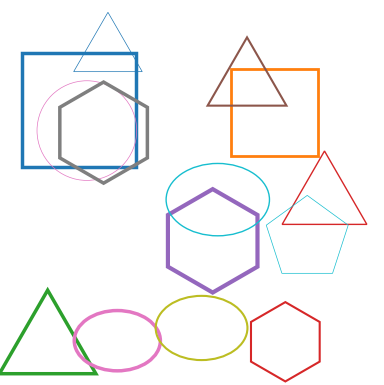[{"shape": "square", "thickness": 2.5, "radius": 0.74, "center": [0.205, 0.714]}, {"shape": "triangle", "thickness": 0.5, "radius": 0.51, "center": [0.28, 0.865]}, {"shape": "square", "thickness": 2, "radius": 0.57, "center": [0.714, 0.707]}, {"shape": "triangle", "thickness": 2.5, "radius": 0.72, "center": [0.124, 0.102]}, {"shape": "triangle", "thickness": 1, "radius": 0.64, "center": [0.843, 0.481]}, {"shape": "hexagon", "thickness": 1.5, "radius": 0.52, "center": [0.741, 0.112]}, {"shape": "hexagon", "thickness": 3, "radius": 0.67, "center": [0.552, 0.374]}, {"shape": "triangle", "thickness": 1.5, "radius": 0.59, "center": [0.642, 0.785]}, {"shape": "oval", "thickness": 2.5, "radius": 0.56, "center": [0.305, 0.115]}, {"shape": "circle", "thickness": 0.5, "radius": 0.65, "center": [0.226, 0.661]}, {"shape": "hexagon", "thickness": 2.5, "radius": 0.66, "center": [0.269, 0.656]}, {"shape": "oval", "thickness": 1.5, "radius": 0.6, "center": [0.524, 0.148]}, {"shape": "oval", "thickness": 1, "radius": 0.67, "center": [0.566, 0.481]}, {"shape": "pentagon", "thickness": 0.5, "radius": 0.56, "center": [0.798, 0.381]}]